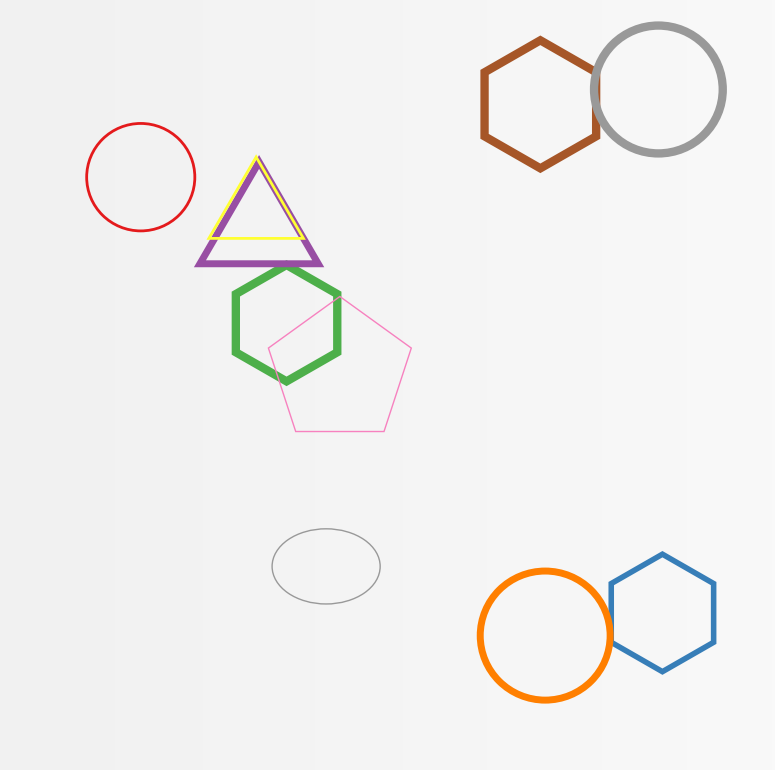[{"shape": "circle", "thickness": 1, "radius": 0.35, "center": [0.182, 0.77]}, {"shape": "hexagon", "thickness": 2, "radius": 0.38, "center": [0.855, 0.204]}, {"shape": "hexagon", "thickness": 3, "radius": 0.38, "center": [0.37, 0.58]}, {"shape": "triangle", "thickness": 2.5, "radius": 0.44, "center": [0.334, 0.702]}, {"shape": "circle", "thickness": 2.5, "radius": 0.42, "center": [0.703, 0.175]}, {"shape": "triangle", "thickness": 1, "radius": 0.35, "center": [0.331, 0.726]}, {"shape": "hexagon", "thickness": 3, "radius": 0.42, "center": [0.697, 0.865]}, {"shape": "pentagon", "thickness": 0.5, "radius": 0.48, "center": [0.439, 0.518]}, {"shape": "oval", "thickness": 0.5, "radius": 0.35, "center": [0.421, 0.264]}, {"shape": "circle", "thickness": 3, "radius": 0.42, "center": [0.85, 0.884]}]